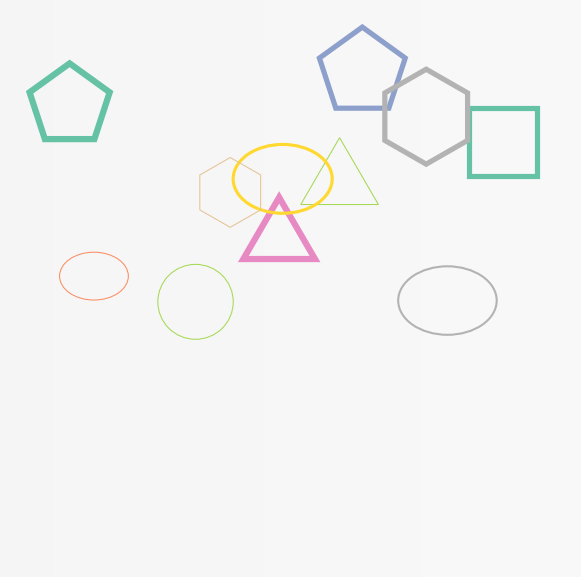[{"shape": "square", "thickness": 2.5, "radius": 0.29, "center": [0.865, 0.753]}, {"shape": "pentagon", "thickness": 3, "radius": 0.36, "center": [0.12, 0.817]}, {"shape": "oval", "thickness": 0.5, "radius": 0.3, "center": [0.162, 0.521]}, {"shape": "pentagon", "thickness": 2.5, "radius": 0.39, "center": [0.623, 0.875]}, {"shape": "triangle", "thickness": 3, "radius": 0.36, "center": [0.48, 0.586]}, {"shape": "triangle", "thickness": 0.5, "radius": 0.39, "center": [0.584, 0.684]}, {"shape": "circle", "thickness": 0.5, "radius": 0.32, "center": [0.336, 0.476]}, {"shape": "oval", "thickness": 1.5, "radius": 0.43, "center": [0.486, 0.689]}, {"shape": "hexagon", "thickness": 0.5, "radius": 0.3, "center": [0.396, 0.666]}, {"shape": "hexagon", "thickness": 2.5, "radius": 0.41, "center": [0.733, 0.797]}, {"shape": "oval", "thickness": 1, "radius": 0.42, "center": [0.77, 0.479]}]